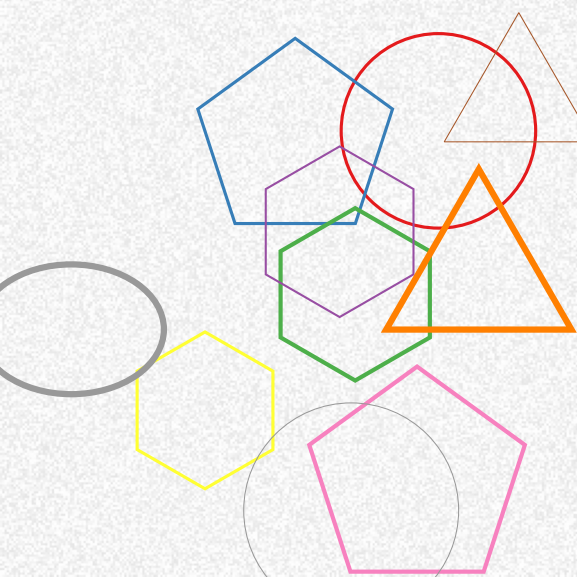[{"shape": "circle", "thickness": 1.5, "radius": 0.84, "center": [0.759, 0.773]}, {"shape": "pentagon", "thickness": 1.5, "radius": 0.89, "center": [0.511, 0.755]}, {"shape": "hexagon", "thickness": 2, "radius": 0.75, "center": [0.615, 0.489]}, {"shape": "hexagon", "thickness": 1, "radius": 0.74, "center": [0.588, 0.598]}, {"shape": "triangle", "thickness": 3, "radius": 0.93, "center": [0.829, 0.521]}, {"shape": "hexagon", "thickness": 1.5, "radius": 0.68, "center": [0.355, 0.289]}, {"shape": "triangle", "thickness": 0.5, "radius": 0.75, "center": [0.898, 0.828]}, {"shape": "pentagon", "thickness": 2, "radius": 0.98, "center": [0.722, 0.168]}, {"shape": "circle", "thickness": 0.5, "radius": 0.93, "center": [0.608, 0.115]}, {"shape": "oval", "thickness": 3, "radius": 0.8, "center": [0.123, 0.429]}]